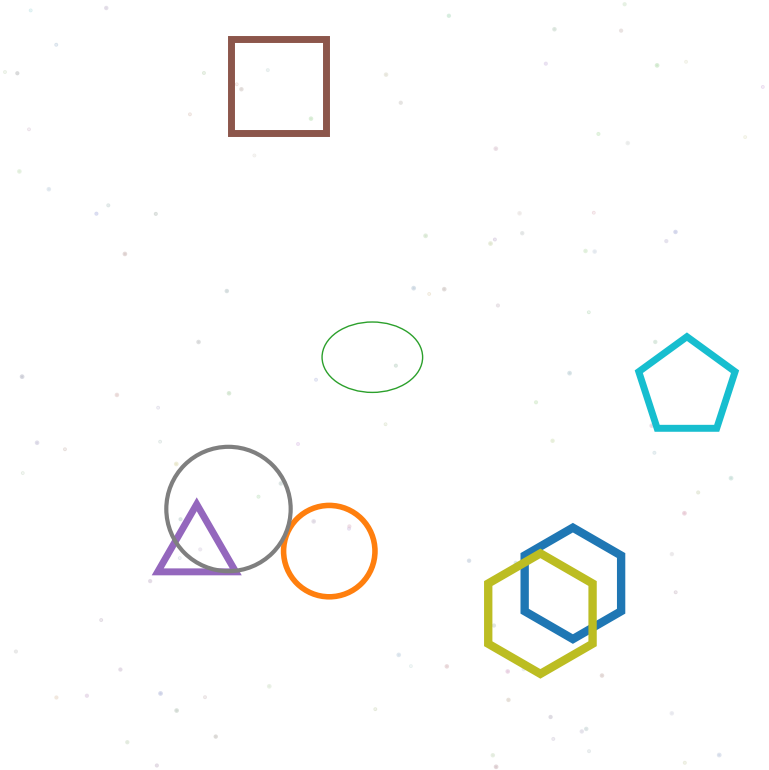[{"shape": "hexagon", "thickness": 3, "radius": 0.36, "center": [0.744, 0.242]}, {"shape": "circle", "thickness": 2, "radius": 0.3, "center": [0.428, 0.284]}, {"shape": "oval", "thickness": 0.5, "radius": 0.33, "center": [0.484, 0.536]}, {"shape": "triangle", "thickness": 2.5, "radius": 0.29, "center": [0.255, 0.287]}, {"shape": "square", "thickness": 2.5, "radius": 0.31, "center": [0.362, 0.888]}, {"shape": "circle", "thickness": 1.5, "radius": 0.4, "center": [0.297, 0.339]}, {"shape": "hexagon", "thickness": 3, "radius": 0.39, "center": [0.702, 0.203]}, {"shape": "pentagon", "thickness": 2.5, "radius": 0.33, "center": [0.892, 0.497]}]